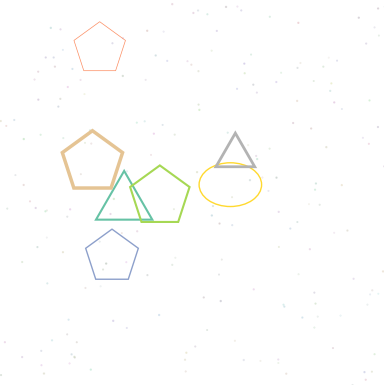[{"shape": "triangle", "thickness": 1.5, "radius": 0.42, "center": [0.322, 0.472]}, {"shape": "pentagon", "thickness": 0.5, "radius": 0.35, "center": [0.259, 0.873]}, {"shape": "pentagon", "thickness": 1, "radius": 0.36, "center": [0.291, 0.333]}, {"shape": "pentagon", "thickness": 1.5, "radius": 0.41, "center": [0.415, 0.489]}, {"shape": "oval", "thickness": 1, "radius": 0.41, "center": [0.598, 0.52]}, {"shape": "pentagon", "thickness": 2.5, "radius": 0.41, "center": [0.24, 0.578]}, {"shape": "triangle", "thickness": 2, "radius": 0.29, "center": [0.611, 0.596]}]